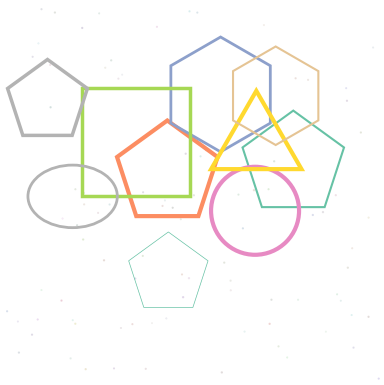[{"shape": "pentagon", "thickness": 1.5, "radius": 0.69, "center": [0.762, 0.574]}, {"shape": "pentagon", "thickness": 0.5, "radius": 0.54, "center": [0.437, 0.289]}, {"shape": "pentagon", "thickness": 3, "radius": 0.69, "center": [0.435, 0.55]}, {"shape": "hexagon", "thickness": 2, "radius": 0.75, "center": [0.573, 0.755]}, {"shape": "circle", "thickness": 3, "radius": 0.57, "center": [0.662, 0.453]}, {"shape": "square", "thickness": 2.5, "radius": 0.7, "center": [0.353, 0.632]}, {"shape": "triangle", "thickness": 3, "radius": 0.68, "center": [0.666, 0.628]}, {"shape": "hexagon", "thickness": 1.5, "radius": 0.64, "center": [0.716, 0.751]}, {"shape": "oval", "thickness": 2, "radius": 0.58, "center": [0.189, 0.49]}, {"shape": "pentagon", "thickness": 2.5, "radius": 0.54, "center": [0.123, 0.736]}]